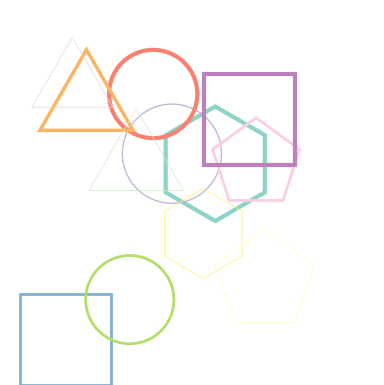[{"shape": "hexagon", "thickness": 3, "radius": 0.74, "center": [0.559, 0.575]}, {"shape": "pentagon", "thickness": 0.5, "radius": 0.67, "center": [0.687, 0.27]}, {"shape": "circle", "thickness": 1, "radius": 0.64, "center": [0.447, 0.601]}, {"shape": "circle", "thickness": 3, "radius": 0.57, "center": [0.398, 0.756]}, {"shape": "square", "thickness": 2, "radius": 0.59, "center": [0.17, 0.118]}, {"shape": "triangle", "thickness": 2.5, "radius": 0.7, "center": [0.225, 0.731]}, {"shape": "circle", "thickness": 2, "radius": 0.57, "center": [0.337, 0.222]}, {"shape": "pentagon", "thickness": 2, "radius": 0.59, "center": [0.665, 0.575]}, {"shape": "triangle", "thickness": 0.5, "radius": 0.61, "center": [0.188, 0.782]}, {"shape": "square", "thickness": 3, "radius": 0.59, "center": [0.648, 0.69]}, {"shape": "triangle", "thickness": 0.5, "radius": 0.71, "center": [0.354, 0.576]}, {"shape": "hexagon", "thickness": 0.5, "radius": 0.58, "center": [0.528, 0.393]}]